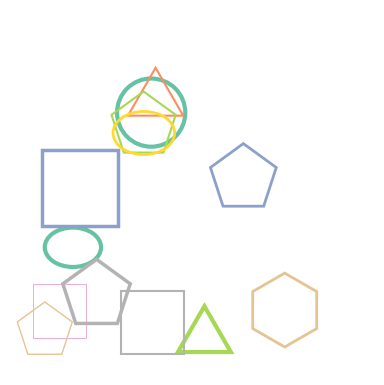[{"shape": "circle", "thickness": 3, "radius": 0.44, "center": [0.393, 0.708]}, {"shape": "oval", "thickness": 3, "radius": 0.37, "center": [0.189, 0.358]}, {"shape": "triangle", "thickness": 1.5, "radius": 0.41, "center": [0.404, 0.741]}, {"shape": "square", "thickness": 2.5, "radius": 0.49, "center": [0.208, 0.512]}, {"shape": "pentagon", "thickness": 2, "radius": 0.45, "center": [0.632, 0.537]}, {"shape": "square", "thickness": 0.5, "radius": 0.35, "center": [0.154, 0.192]}, {"shape": "triangle", "thickness": 3, "radius": 0.4, "center": [0.531, 0.125]}, {"shape": "pentagon", "thickness": 1.5, "radius": 0.44, "center": [0.373, 0.675]}, {"shape": "oval", "thickness": 2, "radius": 0.4, "center": [0.374, 0.655]}, {"shape": "hexagon", "thickness": 2, "radius": 0.48, "center": [0.739, 0.195]}, {"shape": "pentagon", "thickness": 1, "radius": 0.38, "center": [0.116, 0.141]}, {"shape": "square", "thickness": 1.5, "radius": 0.41, "center": [0.395, 0.162]}, {"shape": "pentagon", "thickness": 2.5, "radius": 0.46, "center": [0.251, 0.234]}]